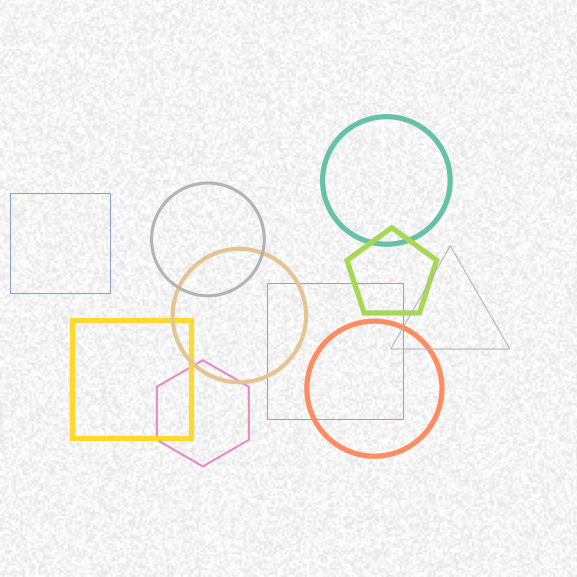[{"shape": "square", "thickness": 0.5, "radius": 0.59, "center": [0.58, 0.391]}, {"shape": "circle", "thickness": 2.5, "radius": 0.55, "center": [0.669, 0.687]}, {"shape": "circle", "thickness": 2.5, "radius": 0.58, "center": [0.648, 0.326]}, {"shape": "square", "thickness": 0.5, "radius": 0.44, "center": [0.104, 0.578]}, {"shape": "hexagon", "thickness": 1, "radius": 0.46, "center": [0.351, 0.283]}, {"shape": "pentagon", "thickness": 2.5, "radius": 0.41, "center": [0.678, 0.523]}, {"shape": "square", "thickness": 2.5, "radius": 0.51, "center": [0.228, 0.343]}, {"shape": "circle", "thickness": 2, "radius": 0.58, "center": [0.414, 0.453]}, {"shape": "circle", "thickness": 1.5, "radius": 0.49, "center": [0.36, 0.585]}, {"shape": "triangle", "thickness": 0.5, "radius": 0.6, "center": [0.78, 0.454]}]